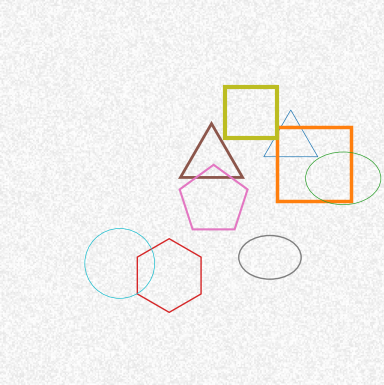[{"shape": "triangle", "thickness": 0.5, "radius": 0.41, "center": [0.755, 0.633]}, {"shape": "square", "thickness": 2.5, "radius": 0.48, "center": [0.816, 0.574]}, {"shape": "oval", "thickness": 0.5, "radius": 0.49, "center": [0.891, 0.537]}, {"shape": "hexagon", "thickness": 1, "radius": 0.48, "center": [0.439, 0.284]}, {"shape": "triangle", "thickness": 2, "radius": 0.47, "center": [0.549, 0.586]}, {"shape": "pentagon", "thickness": 1.5, "radius": 0.46, "center": [0.555, 0.479]}, {"shape": "oval", "thickness": 1, "radius": 0.41, "center": [0.701, 0.332]}, {"shape": "square", "thickness": 3, "radius": 0.34, "center": [0.651, 0.708]}, {"shape": "circle", "thickness": 0.5, "radius": 0.45, "center": [0.311, 0.316]}]